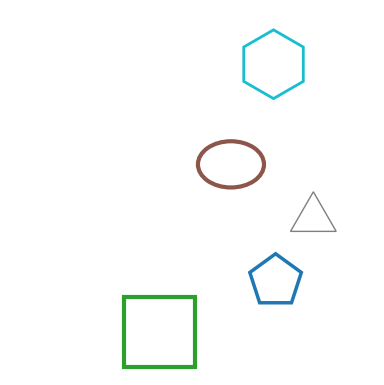[{"shape": "pentagon", "thickness": 2.5, "radius": 0.35, "center": [0.716, 0.271]}, {"shape": "square", "thickness": 3, "radius": 0.46, "center": [0.414, 0.138]}, {"shape": "oval", "thickness": 3, "radius": 0.43, "center": [0.6, 0.573]}, {"shape": "triangle", "thickness": 1, "radius": 0.34, "center": [0.814, 0.433]}, {"shape": "hexagon", "thickness": 2, "radius": 0.45, "center": [0.71, 0.833]}]